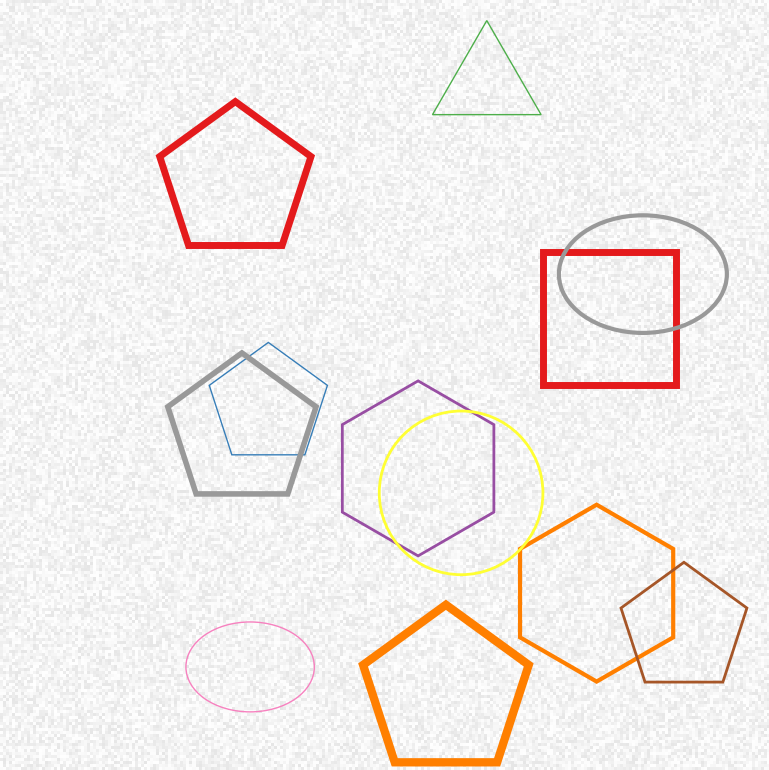[{"shape": "pentagon", "thickness": 2.5, "radius": 0.52, "center": [0.306, 0.765]}, {"shape": "square", "thickness": 2.5, "radius": 0.43, "center": [0.792, 0.586]}, {"shape": "pentagon", "thickness": 0.5, "radius": 0.4, "center": [0.349, 0.475]}, {"shape": "triangle", "thickness": 0.5, "radius": 0.41, "center": [0.632, 0.892]}, {"shape": "hexagon", "thickness": 1, "radius": 0.57, "center": [0.543, 0.392]}, {"shape": "hexagon", "thickness": 1.5, "radius": 0.57, "center": [0.775, 0.23]}, {"shape": "pentagon", "thickness": 3, "radius": 0.57, "center": [0.579, 0.101]}, {"shape": "circle", "thickness": 1, "radius": 0.53, "center": [0.599, 0.36]}, {"shape": "pentagon", "thickness": 1, "radius": 0.43, "center": [0.888, 0.184]}, {"shape": "oval", "thickness": 0.5, "radius": 0.42, "center": [0.325, 0.134]}, {"shape": "pentagon", "thickness": 2, "radius": 0.51, "center": [0.314, 0.44]}, {"shape": "oval", "thickness": 1.5, "radius": 0.55, "center": [0.835, 0.644]}]